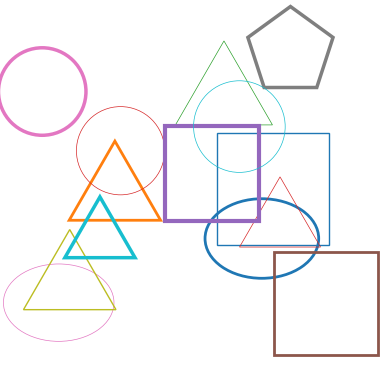[{"shape": "oval", "thickness": 2, "radius": 0.74, "center": [0.68, 0.38]}, {"shape": "square", "thickness": 1, "radius": 0.73, "center": [0.71, 0.508]}, {"shape": "triangle", "thickness": 2, "radius": 0.69, "center": [0.298, 0.496]}, {"shape": "triangle", "thickness": 0.5, "radius": 0.73, "center": [0.582, 0.748]}, {"shape": "triangle", "thickness": 0.5, "radius": 0.61, "center": [0.727, 0.419]}, {"shape": "circle", "thickness": 0.5, "radius": 0.57, "center": [0.313, 0.609]}, {"shape": "square", "thickness": 3, "radius": 0.61, "center": [0.551, 0.549]}, {"shape": "square", "thickness": 2, "radius": 0.67, "center": [0.847, 0.212]}, {"shape": "circle", "thickness": 2.5, "radius": 0.57, "center": [0.11, 0.762]}, {"shape": "oval", "thickness": 0.5, "radius": 0.72, "center": [0.152, 0.214]}, {"shape": "pentagon", "thickness": 2.5, "radius": 0.58, "center": [0.754, 0.867]}, {"shape": "triangle", "thickness": 1, "radius": 0.69, "center": [0.181, 0.265]}, {"shape": "circle", "thickness": 0.5, "radius": 0.59, "center": [0.622, 0.671]}, {"shape": "triangle", "thickness": 2.5, "radius": 0.53, "center": [0.26, 0.383]}]